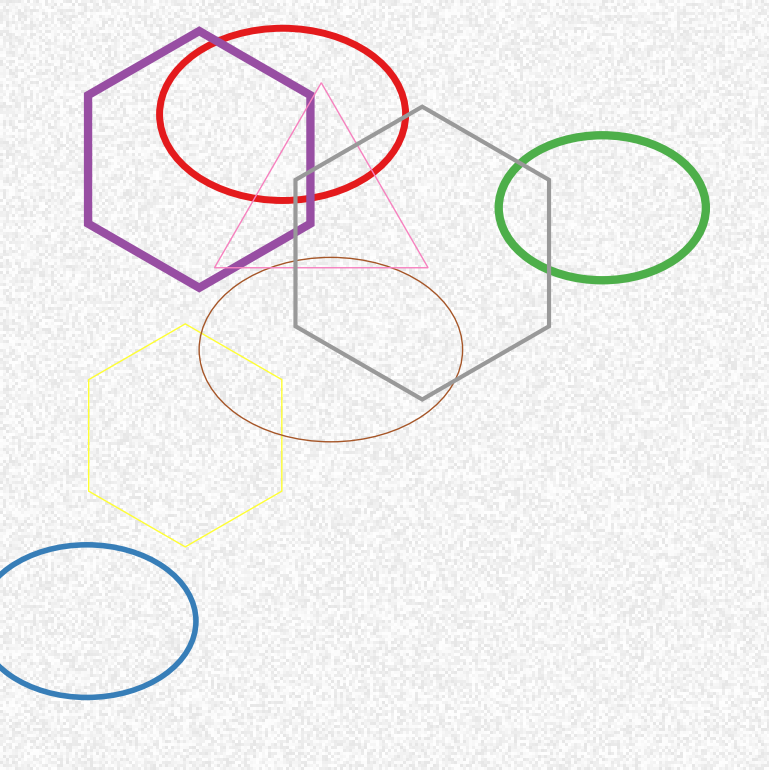[{"shape": "oval", "thickness": 2.5, "radius": 0.8, "center": [0.367, 0.851]}, {"shape": "oval", "thickness": 2, "radius": 0.71, "center": [0.113, 0.193]}, {"shape": "oval", "thickness": 3, "radius": 0.67, "center": [0.782, 0.73]}, {"shape": "hexagon", "thickness": 3, "radius": 0.83, "center": [0.259, 0.793]}, {"shape": "hexagon", "thickness": 0.5, "radius": 0.72, "center": [0.241, 0.435]}, {"shape": "oval", "thickness": 0.5, "radius": 0.86, "center": [0.43, 0.546]}, {"shape": "triangle", "thickness": 0.5, "radius": 0.8, "center": [0.417, 0.732]}, {"shape": "hexagon", "thickness": 1.5, "radius": 0.95, "center": [0.548, 0.671]}]